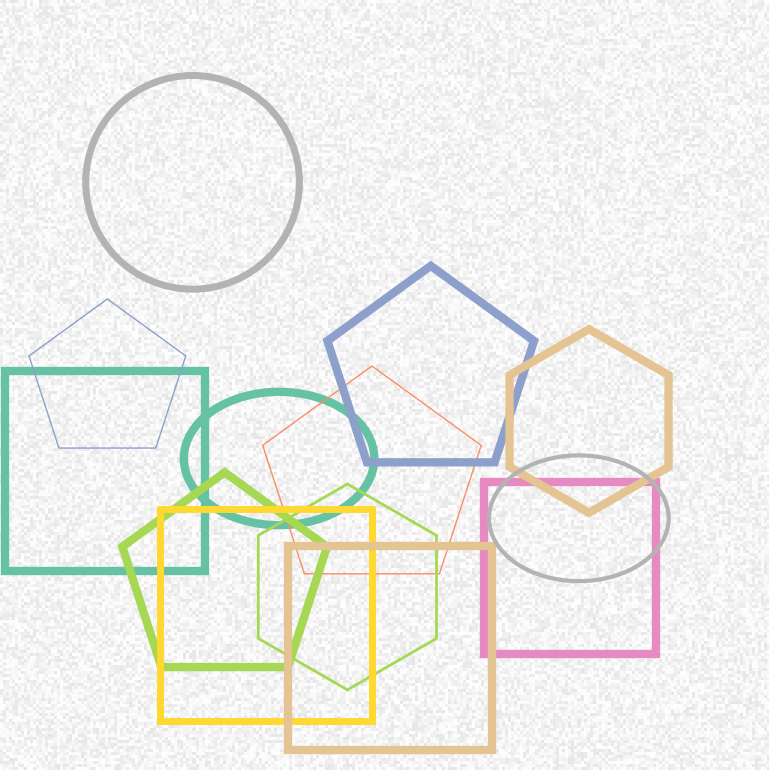[{"shape": "oval", "thickness": 3, "radius": 0.62, "center": [0.362, 0.405]}, {"shape": "square", "thickness": 3, "radius": 0.65, "center": [0.136, 0.388]}, {"shape": "pentagon", "thickness": 0.5, "radius": 0.75, "center": [0.483, 0.376]}, {"shape": "pentagon", "thickness": 0.5, "radius": 0.54, "center": [0.139, 0.505]}, {"shape": "pentagon", "thickness": 3, "radius": 0.71, "center": [0.559, 0.514]}, {"shape": "square", "thickness": 3, "radius": 0.56, "center": [0.741, 0.262]}, {"shape": "pentagon", "thickness": 3, "radius": 0.7, "center": [0.292, 0.247]}, {"shape": "hexagon", "thickness": 1, "radius": 0.67, "center": [0.451, 0.238]}, {"shape": "square", "thickness": 2.5, "radius": 0.69, "center": [0.345, 0.201]}, {"shape": "hexagon", "thickness": 3, "radius": 0.6, "center": [0.765, 0.453]}, {"shape": "square", "thickness": 3, "radius": 0.66, "center": [0.507, 0.159]}, {"shape": "circle", "thickness": 2.5, "radius": 0.69, "center": [0.25, 0.763]}, {"shape": "oval", "thickness": 1.5, "radius": 0.58, "center": [0.752, 0.327]}]